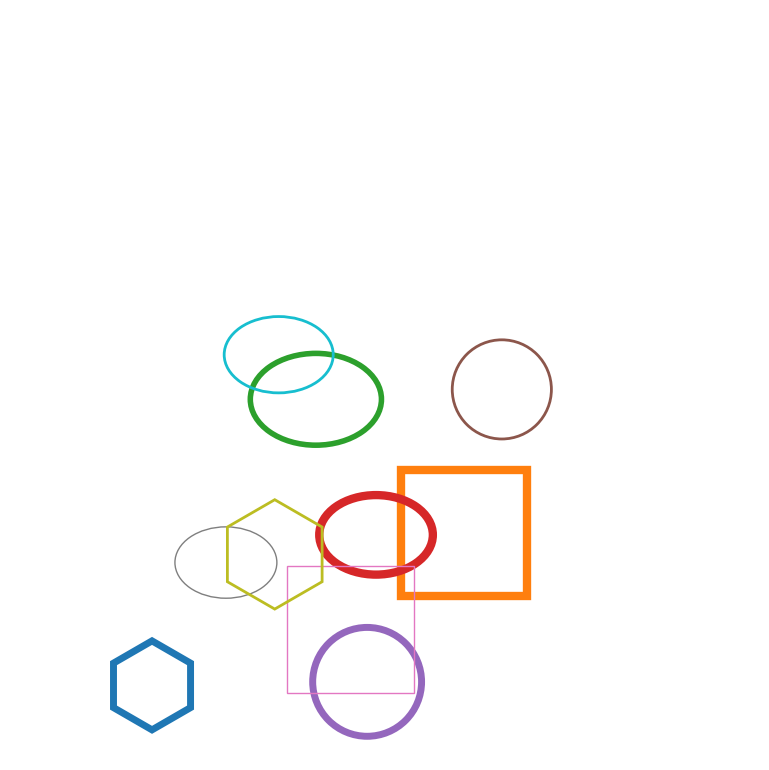[{"shape": "hexagon", "thickness": 2.5, "radius": 0.29, "center": [0.197, 0.11]}, {"shape": "square", "thickness": 3, "radius": 0.41, "center": [0.602, 0.308]}, {"shape": "oval", "thickness": 2, "radius": 0.43, "center": [0.41, 0.481]}, {"shape": "oval", "thickness": 3, "radius": 0.37, "center": [0.488, 0.305]}, {"shape": "circle", "thickness": 2.5, "radius": 0.35, "center": [0.477, 0.114]}, {"shape": "circle", "thickness": 1, "radius": 0.32, "center": [0.652, 0.494]}, {"shape": "square", "thickness": 0.5, "radius": 0.41, "center": [0.455, 0.183]}, {"shape": "oval", "thickness": 0.5, "radius": 0.33, "center": [0.293, 0.269]}, {"shape": "hexagon", "thickness": 1, "radius": 0.36, "center": [0.357, 0.28]}, {"shape": "oval", "thickness": 1, "radius": 0.35, "center": [0.362, 0.539]}]